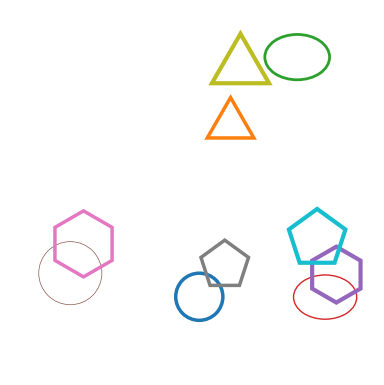[{"shape": "circle", "thickness": 2.5, "radius": 0.31, "center": [0.518, 0.229]}, {"shape": "triangle", "thickness": 2.5, "radius": 0.35, "center": [0.599, 0.677]}, {"shape": "oval", "thickness": 2, "radius": 0.42, "center": [0.772, 0.852]}, {"shape": "oval", "thickness": 1, "radius": 0.41, "center": [0.844, 0.228]}, {"shape": "hexagon", "thickness": 3, "radius": 0.36, "center": [0.874, 0.287]}, {"shape": "circle", "thickness": 0.5, "radius": 0.41, "center": [0.183, 0.29]}, {"shape": "hexagon", "thickness": 2.5, "radius": 0.43, "center": [0.217, 0.367]}, {"shape": "pentagon", "thickness": 2.5, "radius": 0.32, "center": [0.584, 0.311]}, {"shape": "triangle", "thickness": 3, "radius": 0.43, "center": [0.625, 0.827]}, {"shape": "pentagon", "thickness": 3, "radius": 0.39, "center": [0.824, 0.38]}]